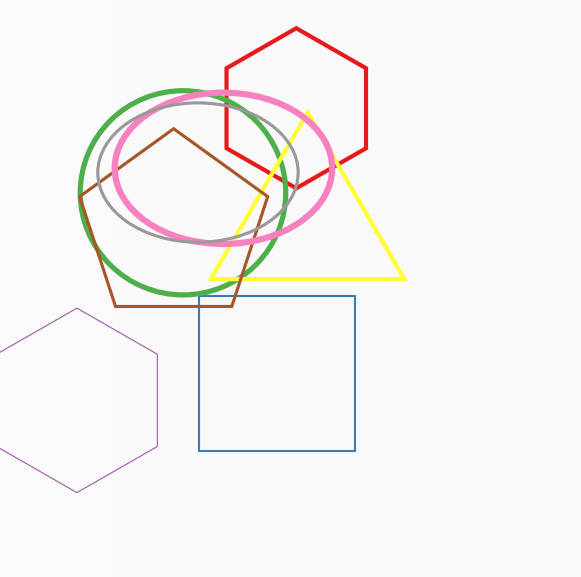[{"shape": "hexagon", "thickness": 2, "radius": 0.69, "center": [0.51, 0.812]}, {"shape": "square", "thickness": 1, "radius": 0.67, "center": [0.477, 0.352]}, {"shape": "circle", "thickness": 2.5, "radius": 0.88, "center": [0.315, 0.665]}, {"shape": "hexagon", "thickness": 0.5, "radius": 0.8, "center": [0.132, 0.306]}, {"shape": "triangle", "thickness": 2, "radius": 0.96, "center": [0.529, 0.612]}, {"shape": "pentagon", "thickness": 1.5, "radius": 0.85, "center": [0.299, 0.606]}, {"shape": "oval", "thickness": 3, "radius": 0.94, "center": [0.384, 0.708]}, {"shape": "oval", "thickness": 1.5, "radius": 0.86, "center": [0.341, 0.7]}]